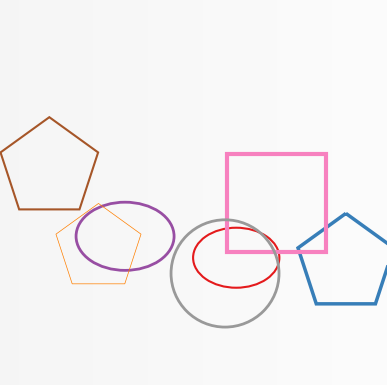[{"shape": "oval", "thickness": 1.5, "radius": 0.56, "center": [0.61, 0.331]}, {"shape": "pentagon", "thickness": 2.5, "radius": 0.65, "center": [0.893, 0.316]}, {"shape": "oval", "thickness": 2, "radius": 0.63, "center": [0.323, 0.386]}, {"shape": "pentagon", "thickness": 0.5, "radius": 0.58, "center": [0.254, 0.356]}, {"shape": "pentagon", "thickness": 1.5, "radius": 0.66, "center": [0.127, 0.563]}, {"shape": "square", "thickness": 3, "radius": 0.64, "center": [0.713, 0.473]}, {"shape": "circle", "thickness": 2, "radius": 0.7, "center": [0.581, 0.29]}]